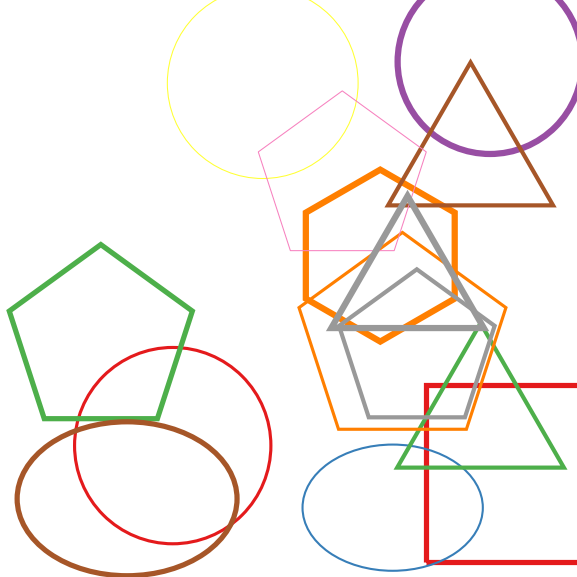[{"shape": "circle", "thickness": 1.5, "radius": 0.85, "center": [0.299, 0.228]}, {"shape": "square", "thickness": 2.5, "radius": 0.77, "center": [0.891, 0.179]}, {"shape": "oval", "thickness": 1, "radius": 0.78, "center": [0.68, 0.12]}, {"shape": "triangle", "thickness": 2, "radius": 0.83, "center": [0.832, 0.273]}, {"shape": "pentagon", "thickness": 2.5, "radius": 0.83, "center": [0.175, 0.409]}, {"shape": "circle", "thickness": 3, "radius": 0.8, "center": [0.848, 0.892]}, {"shape": "pentagon", "thickness": 1.5, "radius": 0.94, "center": [0.697, 0.408]}, {"shape": "hexagon", "thickness": 3, "radius": 0.74, "center": [0.658, 0.556]}, {"shape": "circle", "thickness": 0.5, "radius": 0.83, "center": [0.455, 0.855]}, {"shape": "oval", "thickness": 2.5, "radius": 0.95, "center": [0.22, 0.135]}, {"shape": "triangle", "thickness": 2, "radius": 0.82, "center": [0.815, 0.726]}, {"shape": "pentagon", "thickness": 0.5, "radius": 0.76, "center": [0.593, 0.689]}, {"shape": "pentagon", "thickness": 2, "radius": 0.71, "center": [0.722, 0.391]}, {"shape": "triangle", "thickness": 3, "radius": 0.76, "center": [0.706, 0.507]}]